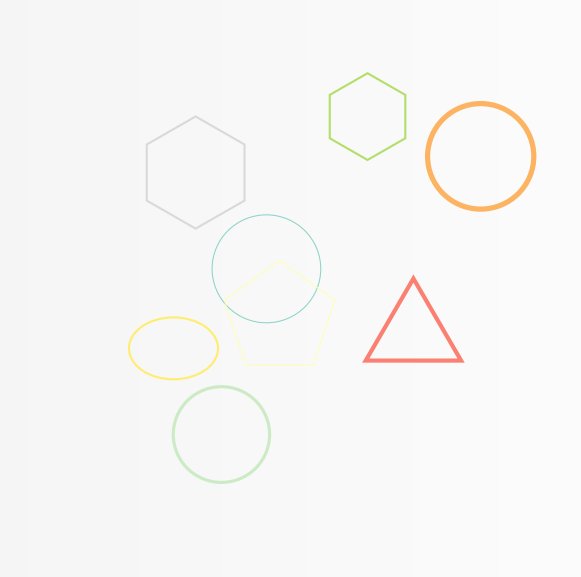[{"shape": "circle", "thickness": 0.5, "radius": 0.47, "center": [0.458, 0.534]}, {"shape": "pentagon", "thickness": 0.5, "radius": 0.5, "center": [0.481, 0.448]}, {"shape": "triangle", "thickness": 2, "radius": 0.47, "center": [0.711, 0.422]}, {"shape": "circle", "thickness": 2.5, "radius": 0.46, "center": [0.827, 0.728]}, {"shape": "hexagon", "thickness": 1, "radius": 0.38, "center": [0.632, 0.797]}, {"shape": "hexagon", "thickness": 1, "radius": 0.49, "center": [0.337, 0.7]}, {"shape": "circle", "thickness": 1.5, "radius": 0.41, "center": [0.381, 0.247]}, {"shape": "oval", "thickness": 1, "radius": 0.38, "center": [0.298, 0.396]}]